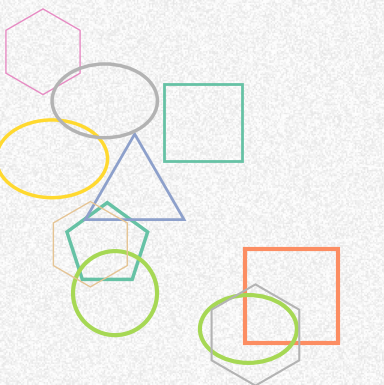[{"shape": "square", "thickness": 2, "radius": 0.5, "center": [0.528, 0.682]}, {"shape": "pentagon", "thickness": 2.5, "radius": 0.55, "center": [0.279, 0.363]}, {"shape": "square", "thickness": 3, "radius": 0.61, "center": [0.757, 0.232]}, {"shape": "triangle", "thickness": 2, "radius": 0.74, "center": [0.35, 0.504]}, {"shape": "hexagon", "thickness": 1, "radius": 0.56, "center": [0.112, 0.866]}, {"shape": "circle", "thickness": 3, "radius": 0.55, "center": [0.299, 0.239]}, {"shape": "oval", "thickness": 3, "radius": 0.63, "center": [0.645, 0.146]}, {"shape": "oval", "thickness": 2.5, "radius": 0.72, "center": [0.135, 0.587]}, {"shape": "hexagon", "thickness": 1, "radius": 0.55, "center": [0.235, 0.366]}, {"shape": "hexagon", "thickness": 1.5, "radius": 0.66, "center": [0.663, 0.13]}, {"shape": "oval", "thickness": 2.5, "radius": 0.68, "center": [0.272, 0.738]}]